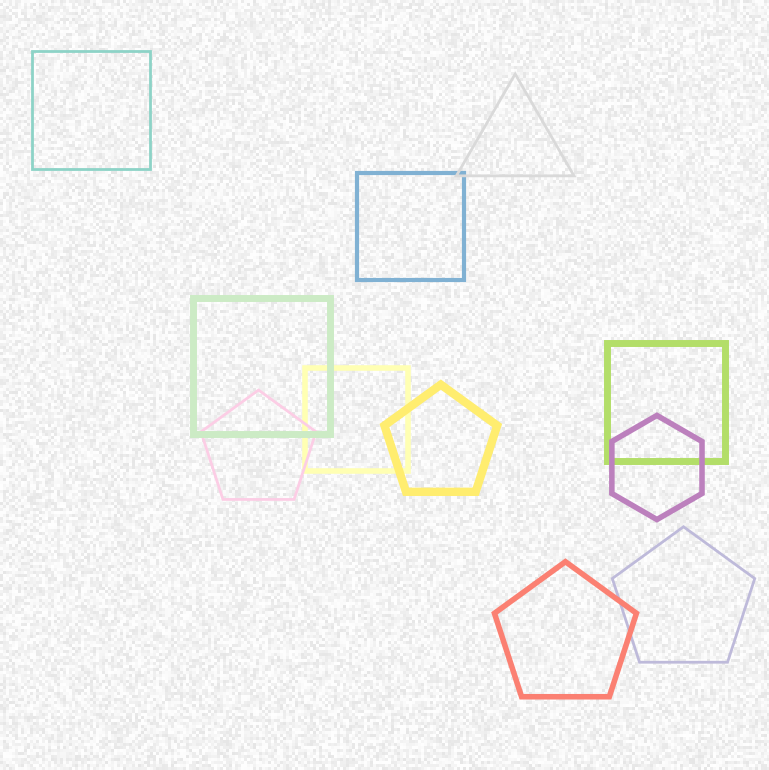[{"shape": "square", "thickness": 1, "radius": 0.38, "center": [0.118, 0.857]}, {"shape": "square", "thickness": 2, "radius": 0.33, "center": [0.463, 0.455]}, {"shape": "pentagon", "thickness": 1, "radius": 0.49, "center": [0.888, 0.219]}, {"shape": "pentagon", "thickness": 2, "radius": 0.48, "center": [0.734, 0.174]}, {"shape": "square", "thickness": 1.5, "radius": 0.35, "center": [0.533, 0.706]}, {"shape": "square", "thickness": 2.5, "radius": 0.38, "center": [0.865, 0.478]}, {"shape": "pentagon", "thickness": 1, "radius": 0.39, "center": [0.336, 0.415]}, {"shape": "triangle", "thickness": 1, "radius": 0.44, "center": [0.669, 0.816]}, {"shape": "hexagon", "thickness": 2, "radius": 0.34, "center": [0.853, 0.393]}, {"shape": "square", "thickness": 2.5, "radius": 0.44, "center": [0.34, 0.525]}, {"shape": "pentagon", "thickness": 3, "radius": 0.38, "center": [0.573, 0.424]}]